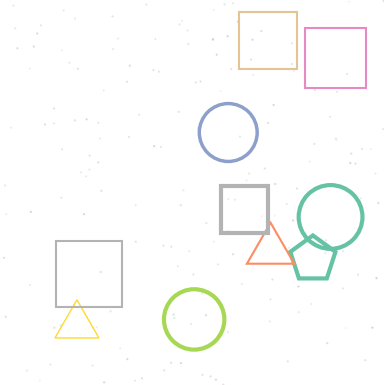[{"shape": "circle", "thickness": 3, "radius": 0.41, "center": [0.859, 0.436]}, {"shape": "pentagon", "thickness": 3, "radius": 0.31, "center": [0.813, 0.327]}, {"shape": "triangle", "thickness": 1.5, "radius": 0.35, "center": [0.703, 0.351]}, {"shape": "circle", "thickness": 2.5, "radius": 0.38, "center": [0.593, 0.656]}, {"shape": "square", "thickness": 1.5, "radius": 0.39, "center": [0.871, 0.85]}, {"shape": "circle", "thickness": 3, "radius": 0.39, "center": [0.504, 0.17]}, {"shape": "triangle", "thickness": 1, "radius": 0.33, "center": [0.2, 0.155]}, {"shape": "square", "thickness": 1.5, "radius": 0.38, "center": [0.696, 0.895]}, {"shape": "square", "thickness": 1.5, "radius": 0.42, "center": [0.231, 0.288]}, {"shape": "square", "thickness": 3, "radius": 0.31, "center": [0.635, 0.457]}]